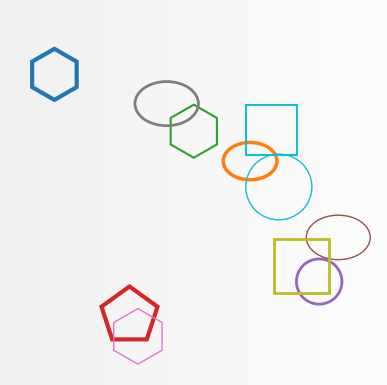[{"shape": "hexagon", "thickness": 3, "radius": 0.33, "center": [0.14, 0.807]}, {"shape": "oval", "thickness": 2.5, "radius": 0.35, "center": [0.645, 0.582]}, {"shape": "hexagon", "thickness": 1.5, "radius": 0.34, "center": [0.5, 0.659]}, {"shape": "pentagon", "thickness": 3, "radius": 0.38, "center": [0.334, 0.18]}, {"shape": "circle", "thickness": 2, "radius": 0.29, "center": [0.824, 0.269]}, {"shape": "oval", "thickness": 1, "radius": 0.41, "center": [0.873, 0.383]}, {"shape": "hexagon", "thickness": 1, "radius": 0.36, "center": [0.356, 0.126]}, {"shape": "oval", "thickness": 2, "radius": 0.41, "center": [0.43, 0.731]}, {"shape": "square", "thickness": 2, "radius": 0.35, "center": [0.778, 0.309]}, {"shape": "circle", "thickness": 1, "radius": 0.43, "center": [0.72, 0.514]}, {"shape": "square", "thickness": 1.5, "radius": 0.33, "center": [0.7, 0.662]}]